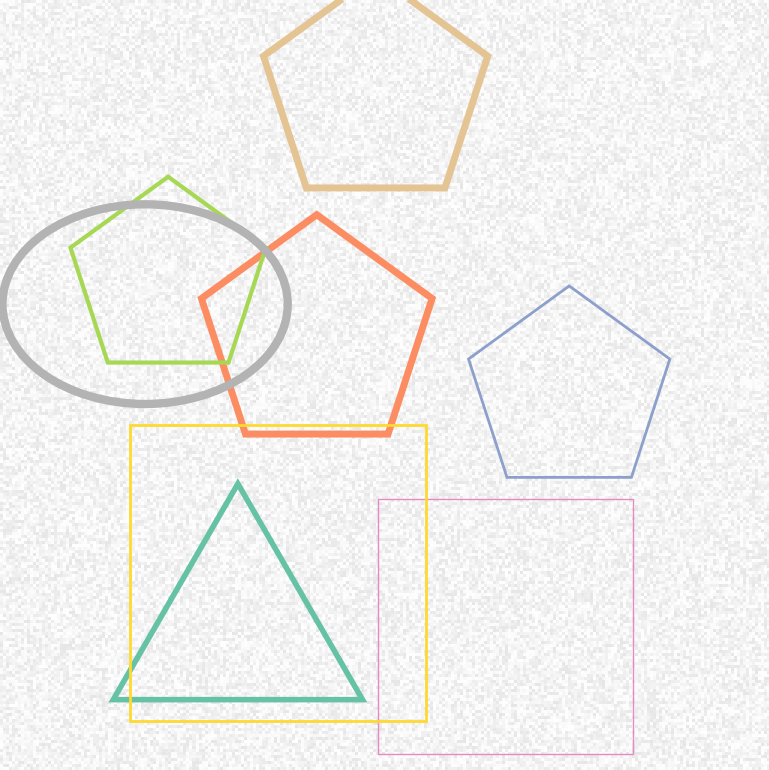[{"shape": "triangle", "thickness": 2, "radius": 0.93, "center": [0.309, 0.185]}, {"shape": "pentagon", "thickness": 2.5, "radius": 0.79, "center": [0.411, 0.564]}, {"shape": "pentagon", "thickness": 1, "radius": 0.69, "center": [0.739, 0.491]}, {"shape": "square", "thickness": 0.5, "radius": 0.83, "center": [0.656, 0.186]}, {"shape": "pentagon", "thickness": 1.5, "radius": 0.67, "center": [0.218, 0.637]}, {"shape": "square", "thickness": 1, "radius": 0.96, "center": [0.361, 0.256]}, {"shape": "pentagon", "thickness": 2.5, "radius": 0.77, "center": [0.488, 0.88]}, {"shape": "oval", "thickness": 3, "radius": 0.93, "center": [0.188, 0.605]}]